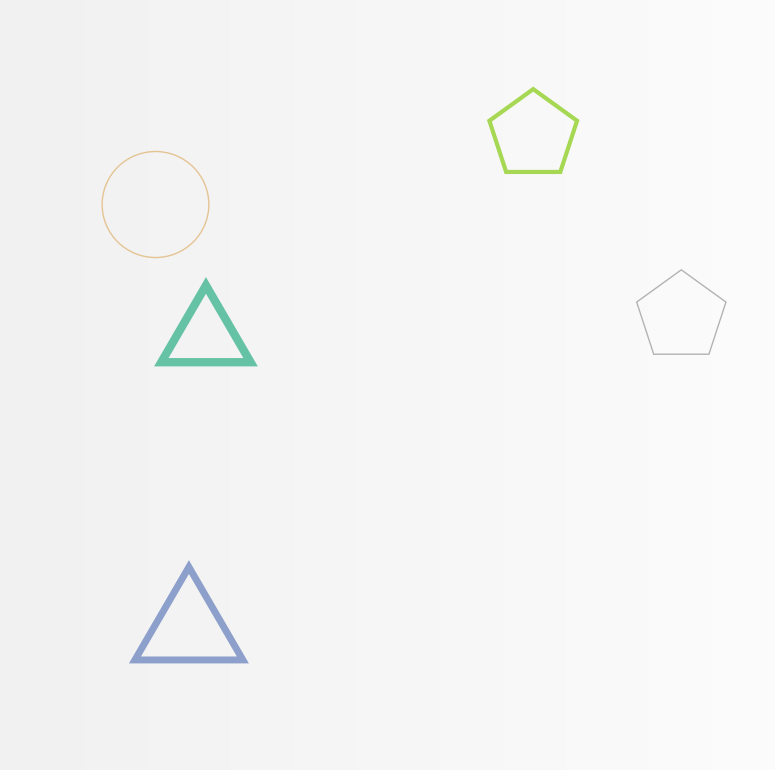[{"shape": "triangle", "thickness": 3, "radius": 0.33, "center": [0.266, 0.563]}, {"shape": "triangle", "thickness": 2.5, "radius": 0.4, "center": [0.244, 0.183]}, {"shape": "pentagon", "thickness": 1.5, "radius": 0.3, "center": [0.688, 0.825]}, {"shape": "circle", "thickness": 0.5, "radius": 0.34, "center": [0.201, 0.734]}, {"shape": "pentagon", "thickness": 0.5, "radius": 0.3, "center": [0.879, 0.589]}]